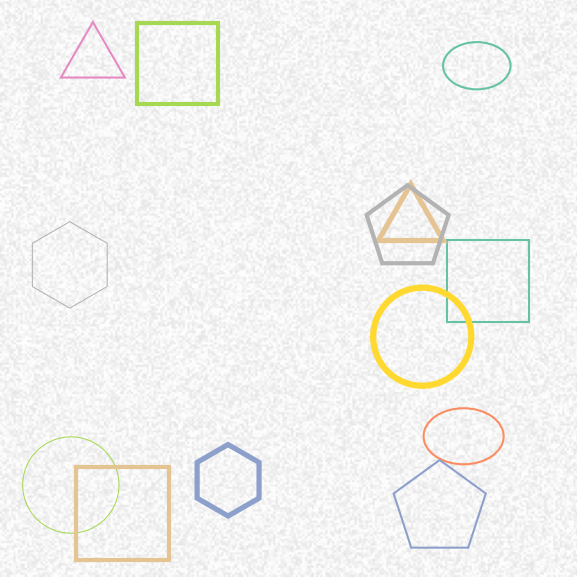[{"shape": "oval", "thickness": 1, "radius": 0.29, "center": [0.826, 0.885]}, {"shape": "square", "thickness": 1, "radius": 0.35, "center": [0.845, 0.513]}, {"shape": "oval", "thickness": 1, "radius": 0.35, "center": [0.803, 0.244]}, {"shape": "hexagon", "thickness": 2.5, "radius": 0.31, "center": [0.395, 0.167]}, {"shape": "pentagon", "thickness": 1, "radius": 0.42, "center": [0.761, 0.119]}, {"shape": "triangle", "thickness": 1, "radius": 0.32, "center": [0.161, 0.897]}, {"shape": "circle", "thickness": 0.5, "radius": 0.42, "center": [0.123, 0.159]}, {"shape": "square", "thickness": 2, "radius": 0.35, "center": [0.308, 0.89]}, {"shape": "circle", "thickness": 3, "radius": 0.42, "center": [0.731, 0.416]}, {"shape": "square", "thickness": 2, "radius": 0.4, "center": [0.212, 0.11]}, {"shape": "triangle", "thickness": 2.5, "radius": 0.33, "center": [0.711, 0.615]}, {"shape": "pentagon", "thickness": 2, "radius": 0.37, "center": [0.706, 0.604]}, {"shape": "hexagon", "thickness": 0.5, "radius": 0.37, "center": [0.121, 0.54]}]